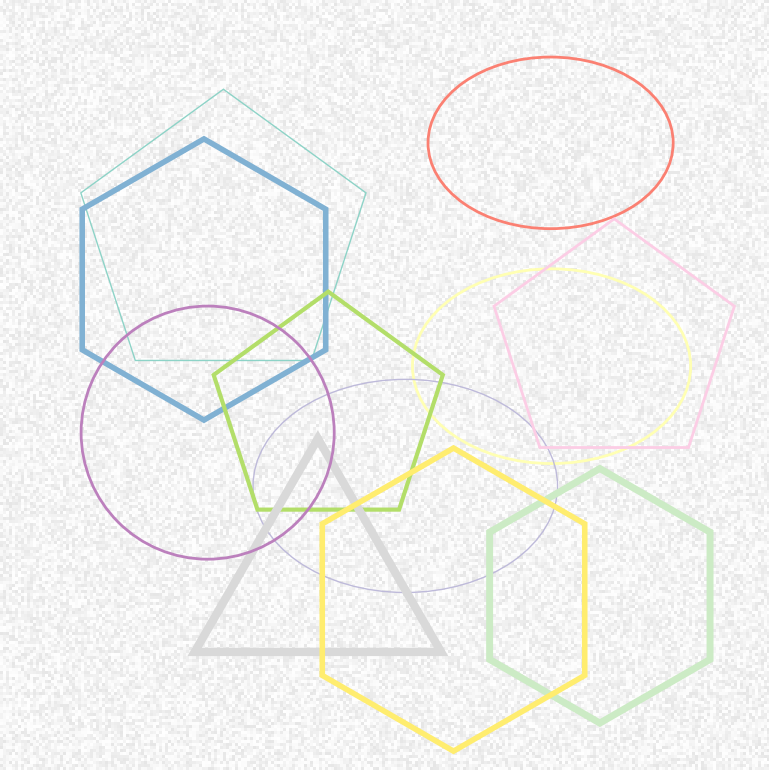[{"shape": "pentagon", "thickness": 0.5, "radius": 0.97, "center": [0.29, 0.689]}, {"shape": "oval", "thickness": 1, "radius": 0.9, "center": [0.716, 0.524]}, {"shape": "oval", "thickness": 0.5, "radius": 0.99, "center": [0.526, 0.369]}, {"shape": "oval", "thickness": 1, "radius": 0.8, "center": [0.715, 0.814]}, {"shape": "hexagon", "thickness": 2, "radius": 0.91, "center": [0.265, 0.637]}, {"shape": "pentagon", "thickness": 1.5, "radius": 0.78, "center": [0.426, 0.465]}, {"shape": "pentagon", "thickness": 1, "radius": 0.82, "center": [0.798, 0.552]}, {"shape": "triangle", "thickness": 3, "radius": 0.92, "center": [0.413, 0.246]}, {"shape": "circle", "thickness": 1, "radius": 0.82, "center": [0.27, 0.438]}, {"shape": "hexagon", "thickness": 2.5, "radius": 0.83, "center": [0.779, 0.226]}, {"shape": "hexagon", "thickness": 2, "radius": 0.98, "center": [0.589, 0.221]}]